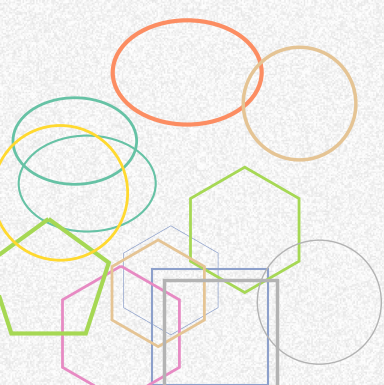[{"shape": "oval", "thickness": 2, "radius": 0.8, "center": [0.194, 0.634]}, {"shape": "oval", "thickness": 1.5, "radius": 0.89, "center": [0.226, 0.523]}, {"shape": "oval", "thickness": 3, "radius": 0.97, "center": [0.486, 0.812]}, {"shape": "square", "thickness": 1.5, "radius": 0.75, "center": [0.545, 0.15]}, {"shape": "hexagon", "thickness": 0.5, "radius": 0.71, "center": [0.444, 0.272]}, {"shape": "hexagon", "thickness": 2, "radius": 0.88, "center": [0.314, 0.134]}, {"shape": "pentagon", "thickness": 3, "radius": 0.82, "center": [0.126, 0.267]}, {"shape": "hexagon", "thickness": 2, "radius": 0.81, "center": [0.636, 0.403]}, {"shape": "circle", "thickness": 2, "radius": 0.87, "center": [0.157, 0.499]}, {"shape": "hexagon", "thickness": 2, "radius": 0.69, "center": [0.411, 0.238]}, {"shape": "circle", "thickness": 2.5, "radius": 0.73, "center": [0.778, 0.731]}, {"shape": "circle", "thickness": 1, "radius": 0.81, "center": [0.829, 0.215]}, {"shape": "square", "thickness": 2.5, "radius": 0.73, "center": [0.573, 0.125]}]